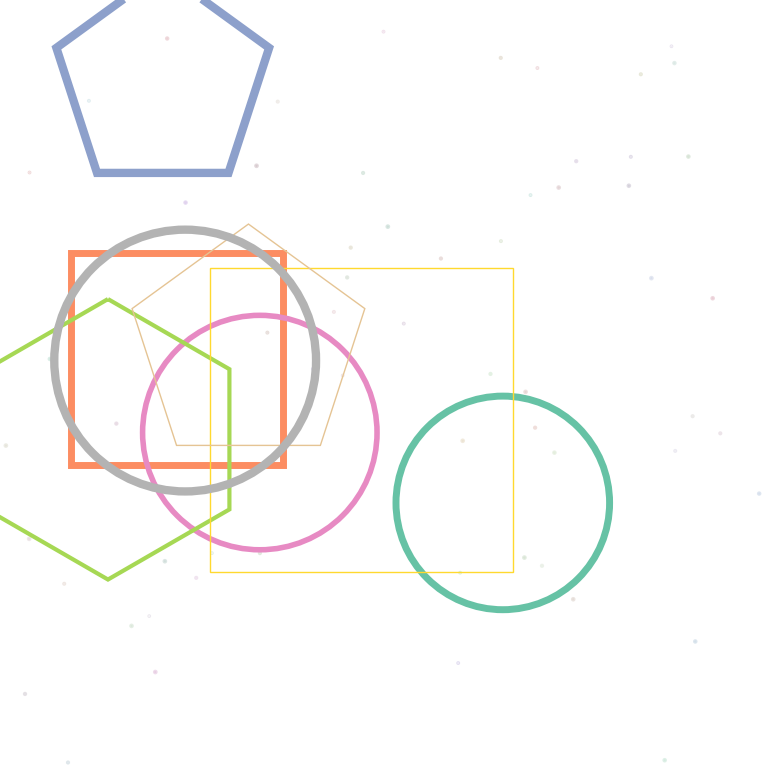[{"shape": "circle", "thickness": 2.5, "radius": 0.69, "center": [0.653, 0.347]}, {"shape": "square", "thickness": 2.5, "radius": 0.69, "center": [0.23, 0.534]}, {"shape": "pentagon", "thickness": 3, "radius": 0.73, "center": [0.211, 0.893]}, {"shape": "circle", "thickness": 2, "radius": 0.76, "center": [0.337, 0.438]}, {"shape": "hexagon", "thickness": 1.5, "radius": 0.91, "center": [0.14, 0.429]}, {"shape": "square", "thickness": 0.5, "radius": 0.99, "center": [0.469, 0.455]}, {"shape": "pentagon", "thickness": 0.5, "radius": 0.79, "center": [0.323, 0.55]}, {"shape": "circle", "thickness": 3, "radius": 0.85, "center": [0.24, 0.532]}]